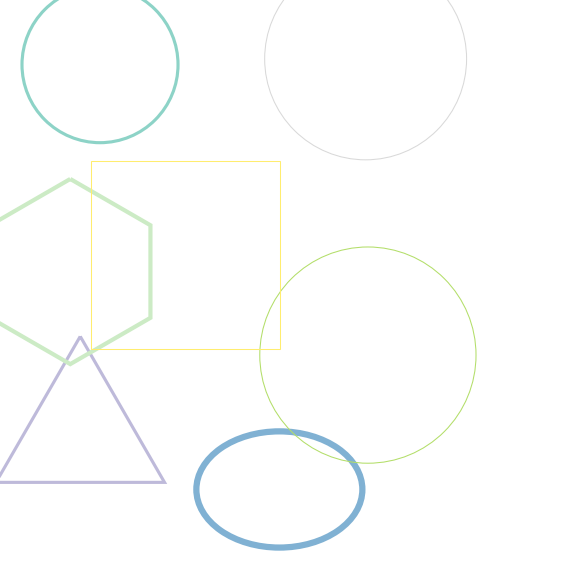[{"shape": "circle", "thickness": 1.5, "radius": 0.68, "center": [0.173, 0.887]}, {"shape": "triangle", "thickness": 1.5, "radius": 0.84, "center": [0.139, 0.248]}, {"shape": "oval", "thickness": 3, "radius": 0.72, "center": [0.484, 0.152]}, {"shape": "circle", "thickness": 0.5, "radius": 0.94, "center": [0.637, 0.384]}, {"shape": "circle", "thickness": 0.5, "radius": 0.87, "center": [0.633, 0.897]}, {"shape": "hexagon", "thickness": 2, "radius": 0.8, "center": [0.122, 0.529]}, {"shape": "square", "thickness": 0.5, "radius": 0.82, "center": [0.321, 0.558]}]